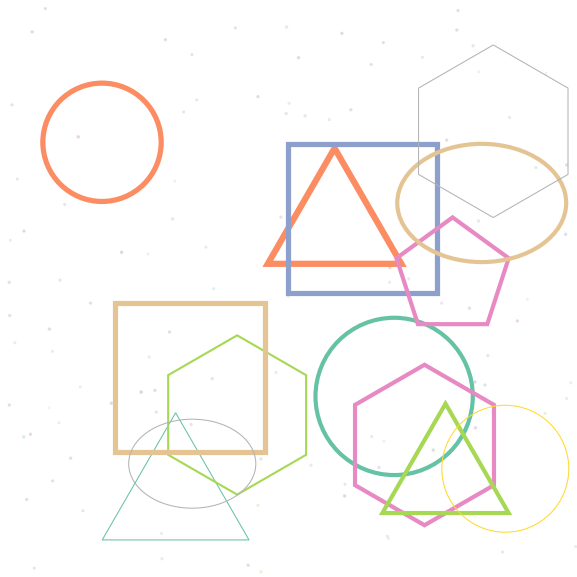[{"shape": "triangle", "thickness": 0.5, "radius": 0.73, "center": [0.304, 0.138]}, {"shape": "circle", "thickness": 2, "radius": 0.68, "center": [0.682, 0.313]}, {"shape": "circle", "thickness": 2.5, "radius": 0.51, "center": [0.177, 0.753]}, {"shape": "triangle", "thickness": 3, "radius": 0.67, "center": [0.579, 0.609]}, {"shape": "square", "thickness": 2.5, "radius": 0.64, "center": [0.628, 0.621]}, {"shape": "hexagon", "thickness": 2, "radius": 0.69, "center": [0.735, 0.229]}, {"shape": "pentagon", "thickness": 2, "radius": 0.51, "center": [0.784, 0.52]}, {"shape": "hexagon", "thickness": 1, "radius": 0.69, "center": [0.411, 0.281]}, {"shape": "triangle", "thickness": 2, "radius": 0.63, "center": [0.771, 0.174]}, {"shape": "circle", "thickness": 0.5, "radius": 0.55, "center": [0.875, 0.187]}, {"shape": "oval", "thickness": 2, "radius": 0.73, "center": [0.834, 0.648]}, {"shape": "square", "thickness": 2.5, "radius": 0.65, "center": [0.329, 0.346]}, {"shape": "oval", "thickness": 0.5, "radius": 0.55, "center": [0.333, 0.196]}, {"shape": "hexagon", "thickness": 0.5, "radius": 0.75, "center": [0.854, 0.772]}]